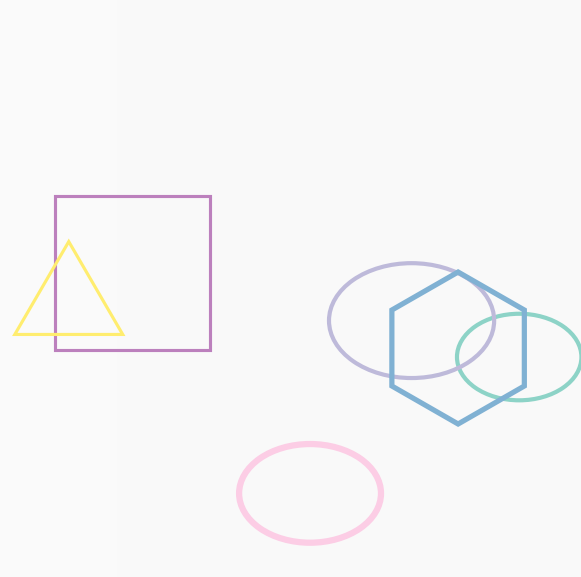[{"shape": "oval", "thickness": 2, "radius": 0.54, "center": [0.893, 0.381]}, {"shape": "oval", "thickness": 2, "radius": 0.71, "center": [0.708, 0.444]}, {"shape": "hexagon", "thickness": 2.5, "radius": 0.66, "center": [0.788, 0.397]}, {"shape": "oval", "thickness": 3, "radius": 0.61, "center": [0.533, 0.145]}, {"shape": "square", "thickness": 1.5, "radius": 0.67, "center": [0.228, 0.527]}, {"shape": "triangle", "thickness": 1.5, "radius": 0.54, "center": [0.118, 0.474]}]